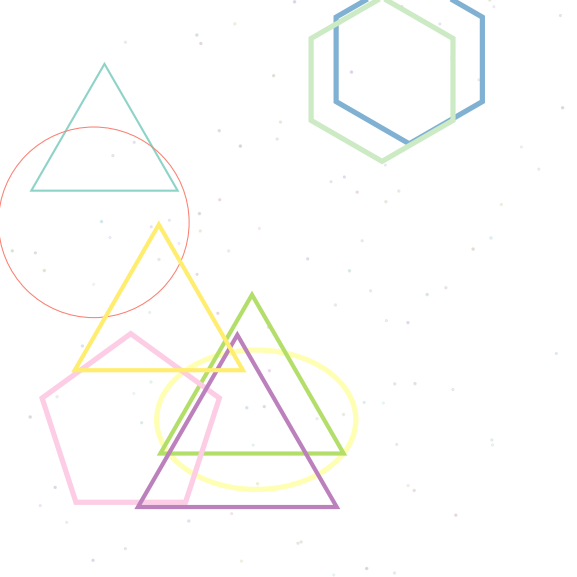[{"shape": "triangle", "thickness": 1, "radius": 0.73, "center": [0.181, 0.742]}, {"shape": "oval", "thickness": 2.5, "radius": 0.86, "center": [0.444, 0.272]}, {"shape": "circle", "thickness": 0.5, "radius": 0.83, "center": [0.162, 0.614]}, {"shape": "hexagon", "thickness": 2.5, "radius": 0.73, "center": [0.709, 0.896]}, {"shape": "triangle", "thickness": 2, "radius": 0.92, "center": [0.436, 0.305]}, {"shape": "pentagon", "thickness": 2.5, "radius": 0.81, "center": [0.226, 0.26]}, {"shape": "triangle", "thickness": 2, "radius": 0.99, "center": [0.411, 0.221]}, {"shape": "hexagon", "thickness": 2.5, "radius": 0.71, "center": [0.662, 0.862]}, {"shape": "triangle", "thickness": 2, "radius": 0.84, "center": [0.275, 0.442]}]